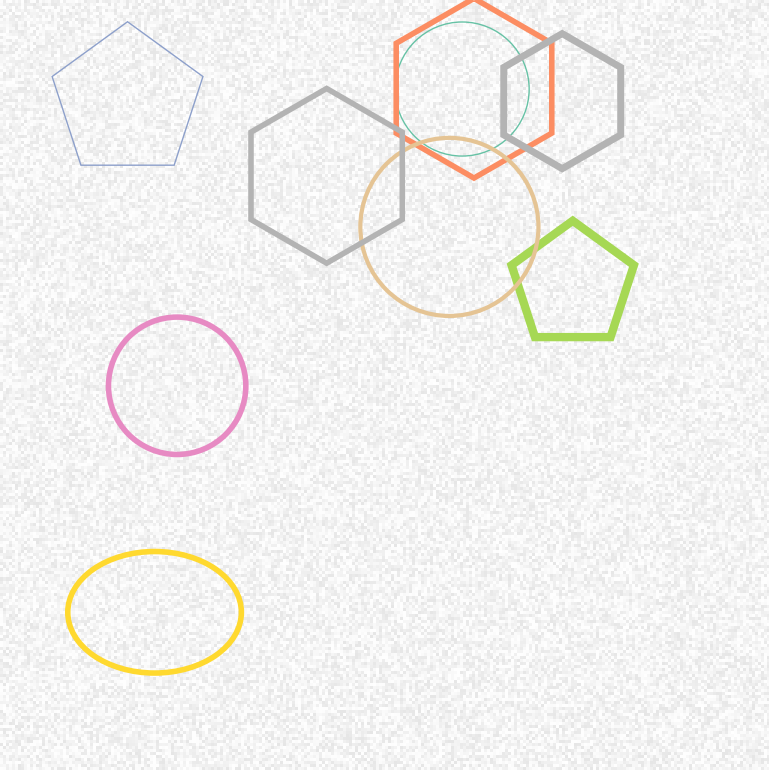[{"shape": "circle", "thickness": 0.5, "radius": 0.44, "center": [0.6, 0.884]}, {"shape": "hexagon", "thickness": 2, "radius": 0.58, "center": [0.616, 0.885]}, {"shape": "pentagon", "thickness": 0.5, "radius": 0.51, "center": [0.166, 0.869]}, {"shape": "circle", "thickness": 2, "radius": 0.45, "center": [0.23, 0.499]}, {"shape": "pentagon", "thickness": 3, "radius": 0.42, "center": [0.744, 0.63]}, {"shape": "oval", "thickness": 2, "radius": 0.56, "center": [0.201, 0.205]}, {"shape": "circle", "thickness": 1.5, "radius": 0.58, "center": [0.584, 0.705]}, {"shape": "hexagon", "thickness": 2.5, "radius": 0.44, "center": [0.73, 0.869]}, {"shape": "hexagon", "thickness": 2, "radius": 0.57, "center": [0.424, 0.772]}]